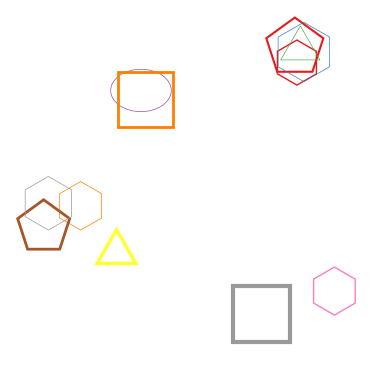[{"shape": "pentagon", "thickness": 1.5, "radius": 0.39, "center": [0.766, 0.877]}, {"shape": "hexagon", "thickness": 1, "radius": 0.29, "center": [0.771, 0.837]}, {"shape": "hexagon", "thickness": 0.5, "radius": 0.39, "center": [0.789, 0.865]}, {"shape": "triangle", "thickness": 0.5, "radius": 0.29, "center": [0.78, 0.874]}, {"shape": "oval", "thickness": 0.5, "radius": 0.39, "center": [0.366, 0.765]}, {"shape": "square", "thickness": 2, "radius": 0.36, "center": [0.378, 0.742]}, {"shape": "hexagon", "thickness": 0.5, "radius": 0.32, "center": [0.209, 0.465]}, {"shape": "triangle", "thickness": 2.5, "radius": 0.29, "center": [0.303, 0.345]}, {"shape": "pentagon", "thickness": 2, "radius": 0.35, "center": [0.113, 0.41]}, {"shape": "hexagon", "thickness": 1, "radius": 0.31, "center": [0.869, 0.244]}, {"shape": "hexagon", "thickness": 0.5, "radius": 0.35, "center": [0.126, 0.472]}, {"shape": "square", "thickness": 3, "radius": 0.37, "center": [0.679, 0.184]}]